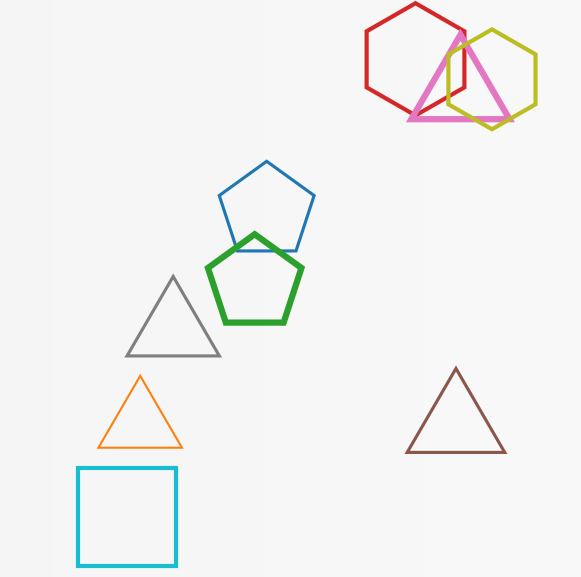[{"shape": "pentagon", "thickness": 1.5, "radius": 0.43, "center": [0.459, 0.634]}, {"shape": "triangle", "thickness": 1, "radius": 0.41, "center": [0.241, 0.265]}, {"shape": "pentagon", "thickness": 3, "radius": 0.42, "center": [0.438, 0.509]}, {"shape": "hexagon", "thickness": 2, "radius": 0.49, "center": [0.715, 0.896]}, {"shape": "triangle", "thickness": 1.5, "radius": 0.48, "center": [0.784, 0.264]}, {"shape": "triangle", "thickness": 3, "radius": 0.49, "center": [0.792, 0.841]}, {"shape": "triangle", "thickness": 1.5, "radius": 0.46, "center": [0.298, 0.429]}, {"shape": "hexagon", "thickness": 2, "radius": 0.43, "center": [0.846, 0.862]}, {"shape": "square", "thickness": 2, "radius": 0.42, "center": [0.218, 0.104]}]